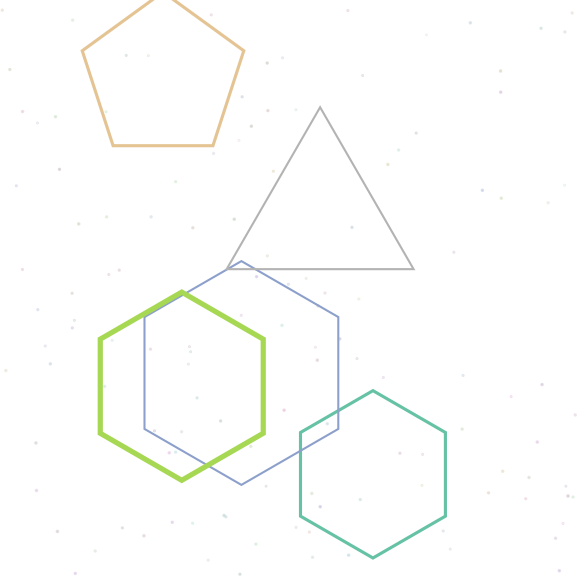[{"shape": "hexagon", "thickness": 1.5, "radius": 0.72, "center": [0.646, 0.178]}, {"shape": "hexagon", "thickness": 1, "radius": 0.97, "center": [0.418, 0.353]}, {"shape": "hexagon", "thickness": 2.5, "radius": 0.81, "center": [0.315, 0.33]}, {"shape": "pentagon", "thickness": 1.5, "radius": 0.74, "center": [0.282, 0.866]}, {"shape": "triangle", "thickness": 1, "radius": 0.93, "center": [0.554, 0.627]}]